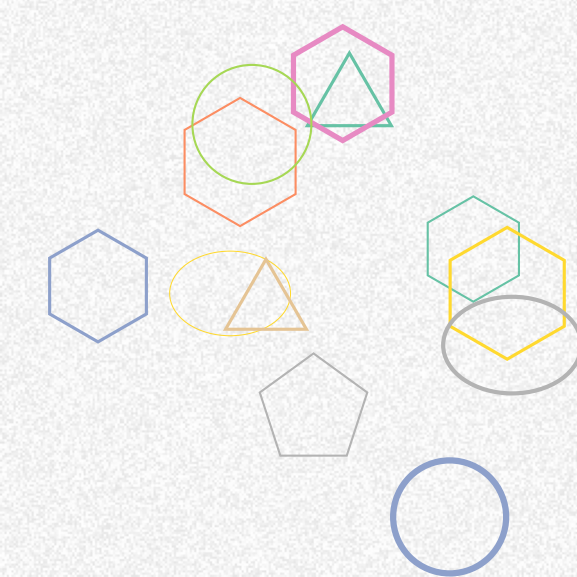[{"shape": "triangle", "thickness": 1.5, "radius": 0.42, "center": [0.605, 0.823]}, {"shape": "hexagon", "thickness": 1, "radius": 0.46, "center": [0.82, 0.568]}, {"shape": "hexagon", "thickness": 1, "radius": 0.55, "center": [0.416, 0.719]}, {"shape": "hexagon", "thickness": 1.5, "radius": 0.48, "center": [0.17, 0.504]}, {"shape": "circle", "thickness": 3, "radius": 0.49, "center": [0.779, 0.104]}, {"shape": "hexagon", "thickness": 2.5, "radius": 0.49, "center": [0.593, 0.854]}, {"shape": "circle", "thickness": 1, "radius": 0.52, "center": [0.436, 0.784]}, {"shape": "oval", "thickness": 0.5, "radius": 0.52, "center": [0.398, 0.491]}, {"shape": "hexagon", "thickness": 1.5, "radius": 0.57, "center": [0.878, 0.491]}, {"shape": "triangle", "thickness": 1.5, "radius": 0.4, "center": [0.461, 0.469]}, {"shape": "oval", "thickness": 2, "radius": 0.6, "center": [0.887, 0.402]}, {"shape": "pentagon", "thickness": 1, "radius": 0.49, "center": [0.543, 0.289]}]